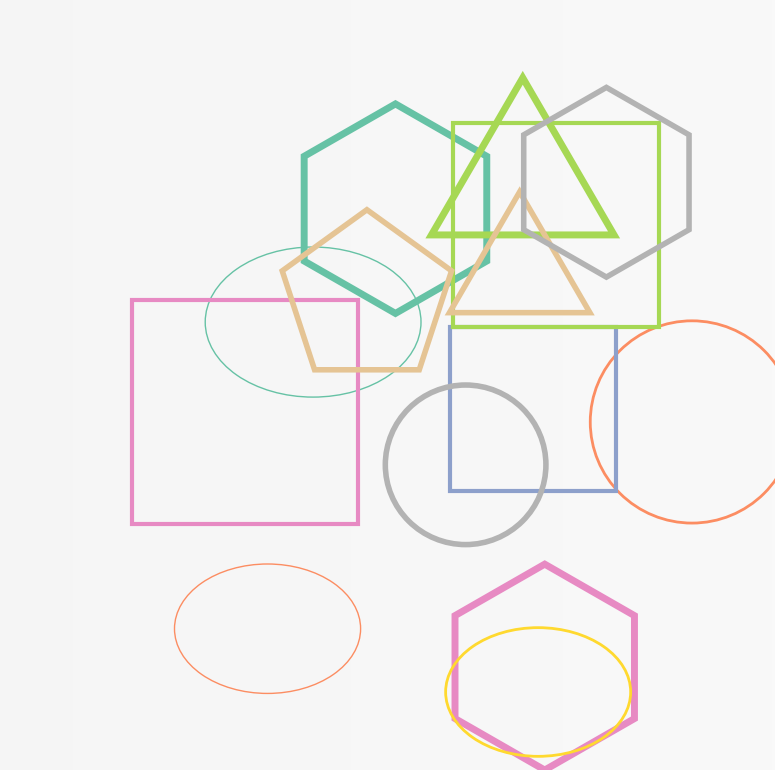[{"shape": "hexagon", "thickness": 2.5, "radius": 0.68, "center": [0.51, 0.729]}, {"shape": "oval", "thickness": 0.5, "radius": 0.7, "center": [0.404, 0.582]}, {"shape": "oval", "thickness": 0.5, "radius": 0.6, "center": [0.345, 0.183]}, {"shape": "circle", "thickness": 1, "radius": 0.66, "center": [0.893, 0.452]}, {"shape": "square", "thickness": 1.5, "radius": 0.53, "center": [0.688, 0.469]}, {"shape": "square", "thickness": 1.5, "radius": 0.73, "center": [0.316, 0.465]}, {"shape": "hexagon", "thickness": 2.5, "radius": 0.67, "center": [0.703, 0.134]}, {"shape": "triangle", "thickness": 2.5, "radius": 0.68, "center": [0.675, 0.763]}, {"shape": "square", "thickness": 1.5, "radius": 0.66, "center": [0.717, 0.707]}, {"shape": "oval", "thickness": 1, "radius": 0.6, "center": [0.694, 0.101]}, {"shape": "triangle", "thickness": 2, "radius": 0.52, "center": [0.671, 0.646]}, {"shape": "pentagon", "thickness": 2, "radius": 0.57, "center": [0.473, 0.613]}, {"shape": "hexagon", "thickness": 2, "radius": 0.62, "center": [0.782, 0.763]}, {"shape": "circle", "thickness": 2, "radius": 0.52, "center": [0.601, 0.396]}]